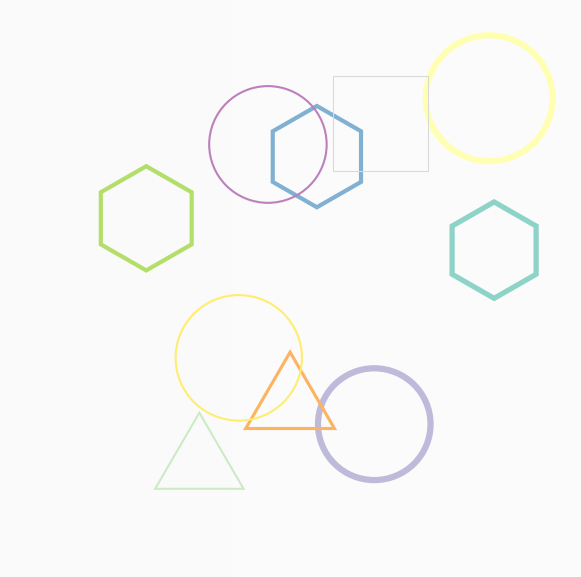[{"shape": "hexagon", "thickness": 2.5, "radius": 0.42, "center": [0.85, 0.566]}, {"shape": "circle", "thickness": 3, "radius": 0.55, "center": [0.842, 0.829]}, {"shape": "circle", "thickness": 3, "radius": 0.48, "center": [0.644, 0.265]}, {"shape": "hexagon", "thickness": 2, "radius": 0.44, "center": [0.545, 0.728]}, {"shape": "triangle", "thickness": 1.5, "radius": 0.44, "center": [0.499, 0.301]}, {"shape": "hexagon", "thickness": 2, "radius": 0.45, "center": [0.252, 0.621]}, {"shape": "square", "thickness": 0.5, "radius": 0.41, "center": [0.655, 0.785]}, {"shape": "circle", "thickness": 1, "radius": 0.51, "center": [0.461, 0.749]}, {"shape": "triangle", "thickness": 1, "radius": 0.44, "center": [0.343, 0.197]}, {"shape": "circle", "thickness": 1, "radius": 0.54, "center": [0.411, 0.379]}]